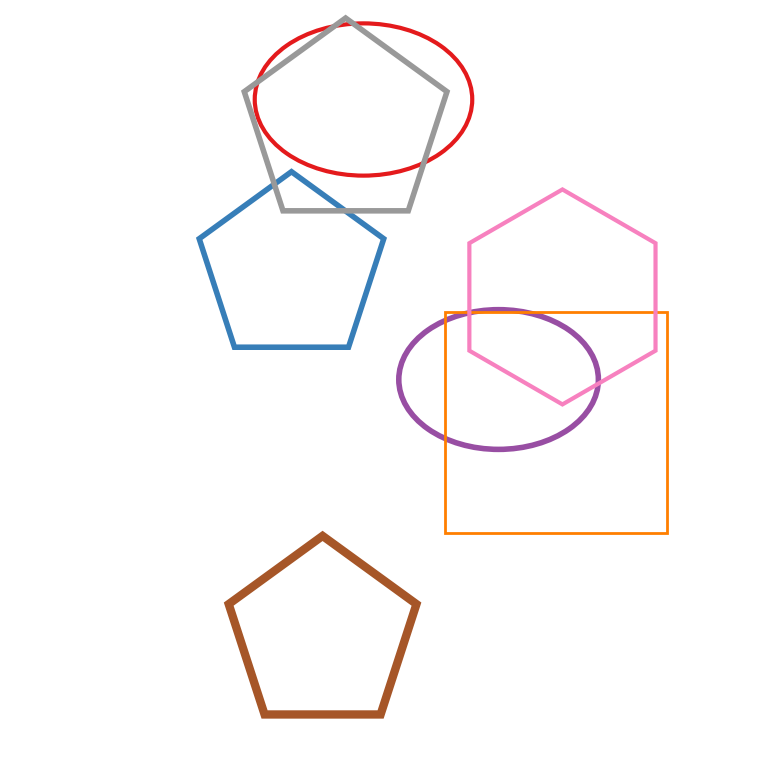[{"shape": "oval", "thickness": 1.5, "radius": 0.71, "center": [0.472, 0.871]}, {"shape": "pentagon", "thickness": 2, "radius": 0.63, "center": [0.379, 0.651]}, {"shape": "oval", "thickness": 2, "radius": 0.65, "center": [0.648, 0.507]}, {"shape": "square", "thickness": 1, "radius": 0.72, "center": [0.722, 0.451]}, {"shape": "pentagon", "thickness": 3, "radius": 0.64, "center": [0.419, 0.176]}, {"shape": "hexagon", "thickness": 1.5, "radius": 0.7, "center": [0.73, 0.614]}, {"shape": "pentagon", "thickness": 2, "radius": 0.69, "center": [0.449, 0.838]}]